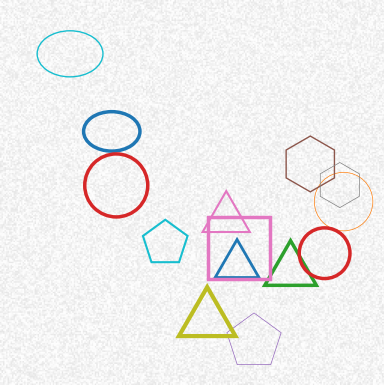[{"shape": "triangle", "thickness": 2, "radius": 0.33, "center": [0.616, 0.312]}, {"shape": "oval", "thickness": 2.5, "radius": 0.37, "center": [0.29, 0.659]}, {"shape": "circle", "thickness": 0.5, "radius": 0.38, "center": [0.892, 0.476]}, {"shape": "triangle", "thickness": 2.5, "radius": 0.39, "center": [0.755, 0.298]}, {"shape": "circle", "thickness": 2.5, "radius": 0.41, "center": [0.302, 0.518]}, {"shape": "circle", "thickness": 2.5, "radius": 0.33, "center": [0.843, 0.342]}, {"shape": "pentagon", "thickness": 0.5, "radius": 0.37, "center": [0.66, 0.113]}, {"shape": "hexagon", "thickness": 1, "radius": 0.36, "center": [0.806, 0.574]}, {"shape": "square", "thickness": 2.5, "radius": 0.4, "center": [0.62, 0.357]}, {"shape": "triangle", "thickness": 1.5, "radius": 0.35, "center": [0.588, 0.433]}, {"shape": "hexagon", "thickness": 0.5, "radius": 0.29, "center": [0.883, 0.519]}, {"shape": "triangle", "thickness": 3, "radius": 0.42, "center": [0.538, 0.169]}, {"shape": "oval", "thickness": 1, "radius": 0.43, "center": [0.182, 0.86]}, {"shape": "pentagon", "thickness": 1.5, "radius": 0.3, "center": [0.429, 0.368]}]